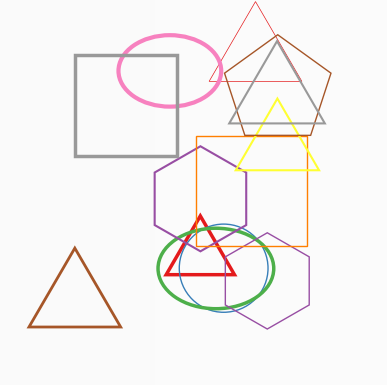[{"shape": "triangle", "thickness": 2.5, "radius": 0.51, "center": [0.517, 0.337]}, {"shape": "triangle", "thickness": 0.5, "radius": 0.69, "center": [0.659, 0.858]}, {"shape": "circle", "thickness": 1, "radius": 0.57, "center": [0.577, 0.303]}, {"shape": "oval", "thickness": 2.5, "radius": 0.75, "center": [0.557, 0.303]}, {"shape": "hexagon", "thickness": 1.5, "radius": 0.68, "center": [0.517, 0.484]}, {"shape": "hexagon", "thickness": 1, "radius": 0.62, "center": [0.69, 0.27]}, {"shape": "square", "thickness": 1, "radius": 0.72, "center": [0.65, 0.504]}, {"shape": "triangle", "thickness": 1.5, "radius": 0.62, "center": [0.716, 0.62]}, {"shape": "pentagon", "thickness": 1, "radius": 0.72, "center": [0.717, 0.765]}, {"shape": "triangle", "thickness": 2, "radius": 0.68, "center": [0.193, 0.219]}, {"shape": "oval", "thickness": 3, "radius": 0.66, "center": [0.438, 0.816]}, {"shape": "square", "thickness": 2.5, "radius": 0.66, "center": [0.325, 0.726]}, {"shape": "triangle", "thickness": 1.5, "radius": 0.71, "center": [0.715, 0.751]}]